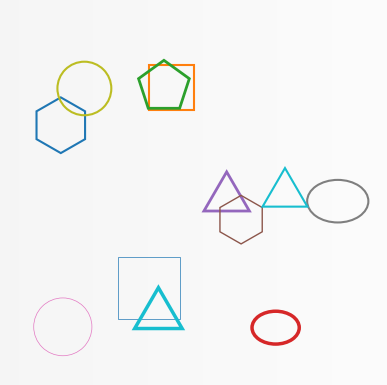[{"shape": "square", "thickness": 0.5, "radius": 0.4, "center": [0.384, 0.251]}, {"shape": "hexagon", "thickness": 1.5, "radius": 0.36, "center": [0.157, 0.675]}, {"shape": "square", "thickness": 1.5, "radius": 0.29, "center": [0.443, 0.773]}, {"shape": "pentagon", "thickness": 2, "radius": 0.34, "center": [0.423, 0.774]}, {"shape": "oval", "thickness": 2.5, "radius": 0.3, "center": [0.711, 0.149]}, {"shape": "triangle", "thickness": 2, "radius": 0.34, "center": [0.585, 0.486]}, {"shape": "hexagon", "thickness": 1, "radius": 0.31, "center": [0.622, 0.429]}, {"shape": "circle", "thickness": 0.5, "radius": 0.38, "center": [0.162, 0.151]}, {"shape": "oval", "thickness": 1.5, "radius": 0.39, "center": [0.872, 0.477]}, {"shape": "circle", "thickness": 1.5, "radius": 0.35, "center": [0.218, 0.77]}, {"shape": "triangle", "thickness": 2.5, "radius": 0.35, "center": [0.409, 0.182]}, {"shape": "triangle", "thickness": 1.5, "radius": 0.33, "center": [0.735, 0.497]}]